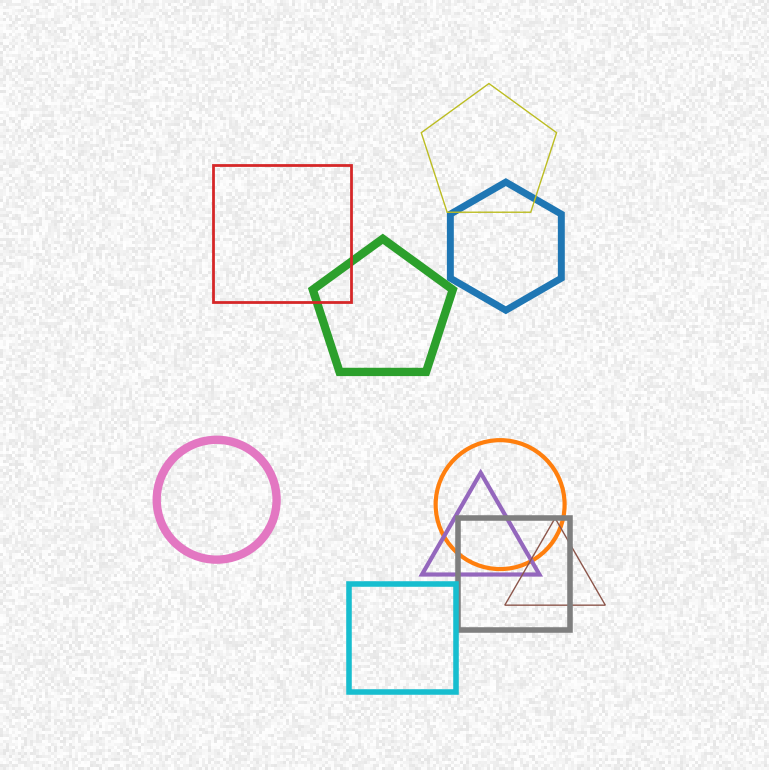[{"shape": "hexagon", "thickness": 2.5, "radius": 0.42, "center": [0.657, 0.68]}, {"shape": "circle", "thickness": 1.5, "radius": 0.42, "center": [0.65, 0.345]}, {"shape": "pentagon", "thickness": 3, "radius": 0.48, "center": [0.497, 0.594]}, {"shape": "square", "thickness": 1, "radius": 0.44, "center": [0.366, 0.697]}, {"shape": "triangle", "thickness": 1.5, "radius": 0.44, "center": [0.624, 0.298]}, {"shape": "triangle", "thickness": 0.5, "radius": 0.38, "center": [0.721, 0.252]}, {"shape": "circle", "thickness": 3, "radius": 0.39, "center": [0.281, 0.351]}, {"shape": "square", "thickness": 2, "radius": 0.36, "center": [0.668, 0.255]}, {"shape": "pentagon", "thickness": 0.5, "radius": 0.46, "center": [0.635, 0.799]}, {"shape": "square", "thickness": 2, "radius": 0.35, "center": [0.523, 0.171]}]